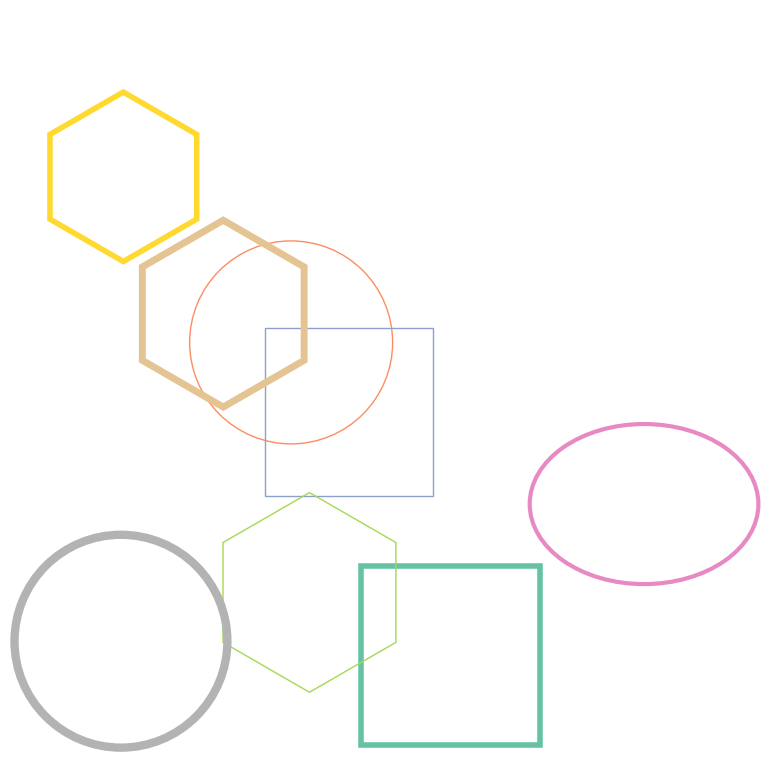[{"shape": "square", "thickness": 2, "radius": 0.58, "center": [0.585, 0.149]}, {"shape": "circle", "thickness": 0.5, "radius": 0.66, "center": [0.378, 0.555]}, {"shape": "square", "thickness": 0.5, "radius": 0.55, "center": [0.453, 0.465]}, {"shape": "oval", "thickness": 1.5, "radius": 0.74, "center": [0.836, 0.345]}, {"shape": "hexagon", "thickness": 0.5, "radius": 0.65, "center": [0.402, 0.231]}, {"shape": "hexagon", "thickness": 2, "radius": 0.55, "center": [0.16, 0.77]}, {"shape": "hexagon", "thickness": 2.5, "radius": 0.61, "center": [0.29, 0.593]}, {"shape": "circle", "thickness": 3, "radius": 0.69, "center": [0.157, 0.167]}]